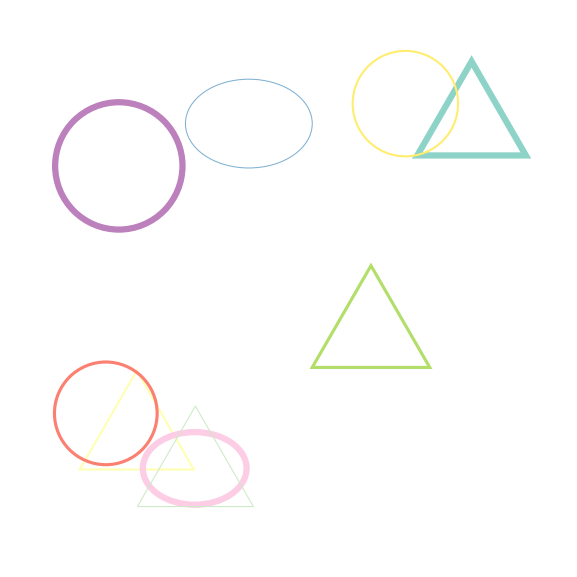[{"shape": "triangle", "thickness": 3, "radius": 0.54, "center": [0.817, 0.784]}, {"shape": "triangle", "thickness": 1, "radius": 0.57, "center": [0.237, 0.243]}, {"shape": "circle", "thickness": 1.5, "radius": 0.44, "center": [0.183, 0.283]}, {"shape": "oval", "thickness": 0.5, "radius": 0.55, "center": [0.431, 0.785]}, {"shape": "triangle", "thickness": 1.5, "radius": 0.59, "center": [0.642, 0.422]}, {"shape": "oval", "thickness": 3, "radius": 0.45, "center": [0.337, 0.188]}, {"shape": "circle", "thickness": 3, "radius": 0.55, "center": [0.206, 0.712]}, {"shape": "triangle", "thickness": 0.5, "radius": 0.58, "center": [0.338, 0.18]}, {"shape": "circle", "thickness": 1, "radius": 0.46, "center": [0.702, 0.82]}]